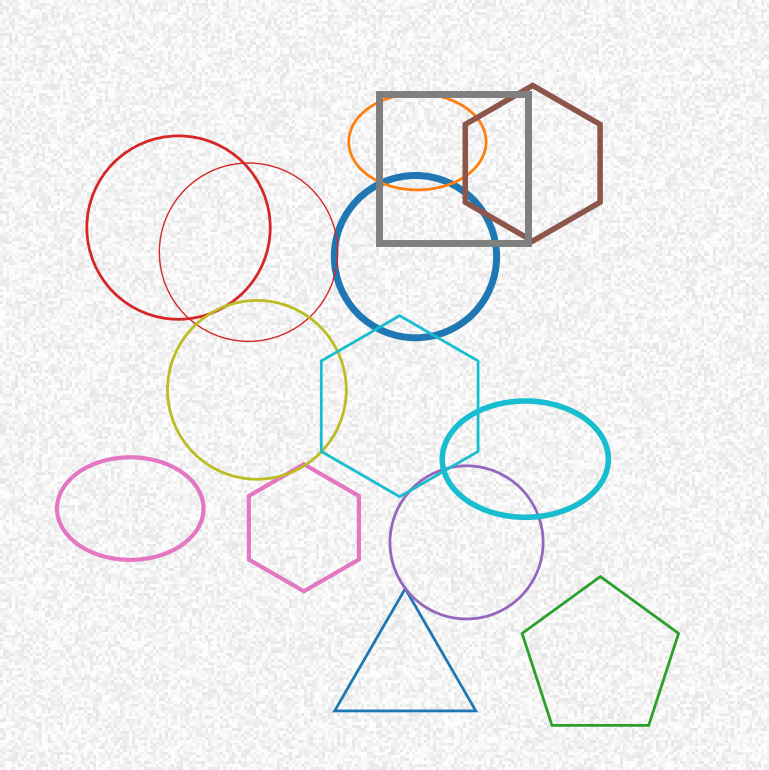[{"shape": "triangle", "thickness": 1, "radius": 0.53, "center": [0.526, 0.13]}, {"shape": "circle", "thickness": 2.5, "radius": 0.53, "center": [0.54, 0.667]}, {"shape": "oval", "thickness": 1, "radius": 0.45, "center": [0.542, 0.816]}, {"shape": "pentagon", "thickness": 1, "radius": 0.53, "center": [0.78, 0.144]}, {"shape": "circle", "thickness": 1, "radius": 0.6, "center": [0.232, 0.704]}, {"shape": "circle", "thickness": 0.5, "radius": 0.58, "center": [0.323, 0.672]}, {"shape": "circle", "thickness": 1, "radius": 0.5, "center": [0.606, 0.296]}, {"shape": "hexagon", "thickness": 2, "radius": 0.51, "center": [0.692, 0.788]}, {"shape": "hexagon", "thickness": 1.5, "radius": 0.41, "center": [0.395, 0.315]}, {"shape": "oval", "thickness": 1.5, "radius": 0.48, "center": [0.169, 0.34]}, {"shape": "square", "thickness": 2.5, "radius": 0.48, "center": [0.589, 0.781]}, {"shape": "circle", "thickness": 1, "radius": 0.58, "center": [0.334, 0.494]}, {"shape": "hexagon", "thickness": 1, "radius": 0.59, "center": [0.519, 0.472]}, {"shape": "oval", "thickness": 2, "radius": 0.54, "center": [0.682, 0.404]}]